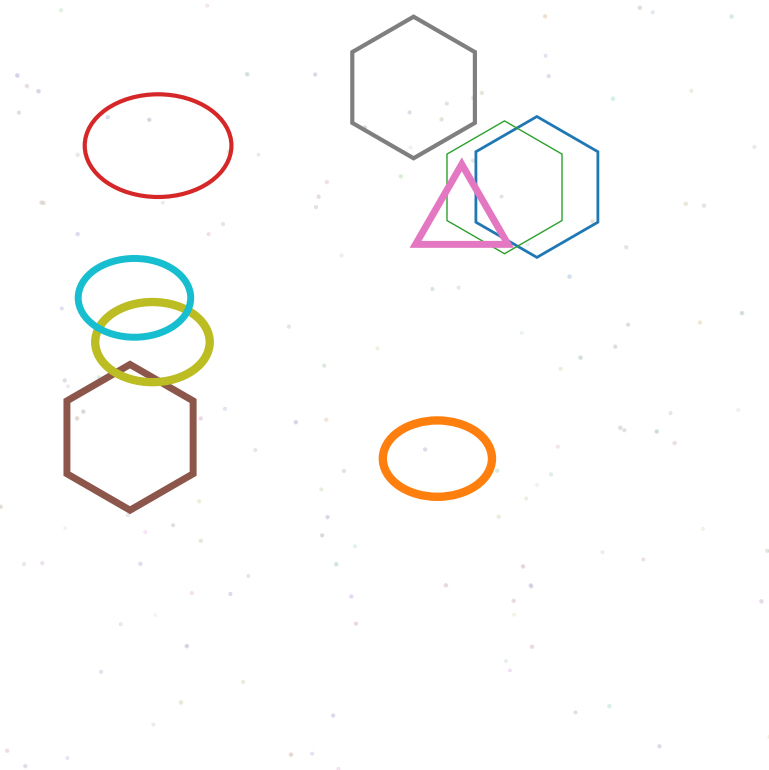[{"shape": "hexagon", "thickness": 1, "radius": 0.46, "center": [0.697, 0.757]}, {"shape": "oval", "thickness": 3, "radius": 0.35, "center": [0.568, 0.404]}, {"shape": "hexagon", "thickness": 0.5, "radius": 0.43, "center": [0.655, 0.757]}, {"shape": "oval", "thickness": 1.5, "radius": 0.48, "center": [0.205, 0.811]}, {"shape": "hexagon", "thickness": 2.5, "radius": 0.47, "center": [0.169, 0.432]}, {"shape": "triangle", "thickness": 2.5, "radius": 0.35, "center": [0.6, 0.717]}, {"shape": "hexagon", "thickness": 1.5, "radius": 0.46, "center": [0.537, 0.886]}, {"shape": "oval", "thickness": 3, "radius": 0.37, "center": [0.198, 0.556]}, {"shape": "oval", "thickness": 2.5, "radius": 0.37, "center": [0.175, 0.613]}]